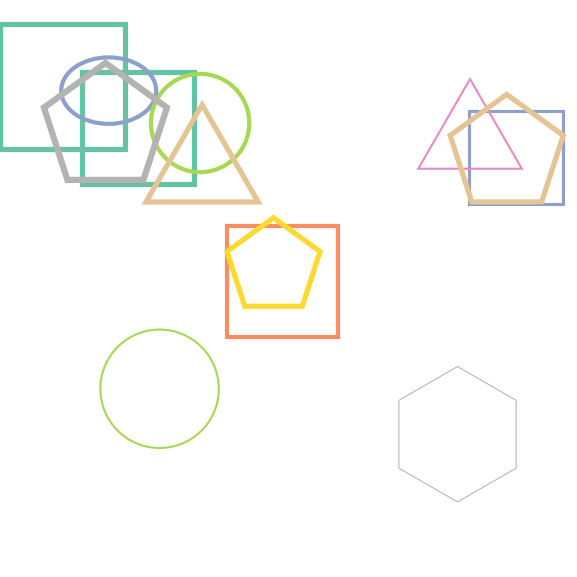[{"shape": "square", "thickness": 2.5, "radius": 0.54, "center": [0.108, 0.849]}, {"shape": "square", "thickness": 2.5, "radius": 0.49, "center": [0.239, 0.777]}, {"shape": "square", "thickness": 2, "radius": 0.48, "center": [0.49, 0.512]}, {"shape": "oval", "thickness": 2, "radius": 0.41, "center": [0.188, 0.842]}, {"shape": "square", "thickness": 1.5, "radius": 0.41, "center": [0.894, 0.726]}, {"shape": "triangle", "thickness": 1, "radius": 0.52, "center": [0.814, 0.759]}, {"shape": "circle", "thickness": 1, "radius": 0.51, "center": [0.276, 0.326]}, {"shape": "circle", "thickness": 2, "radius": 0.43, "center": [0.346, 0.786]}, {"shape": "pentagon", "thickness": 2.5, "radius": 0.42, "center": [0.474, 0.537]}, {"shape": "pentagon", "thickness": 2.5, "radius": 0.51, "center": [0.877, 0.733]}, {"shape": "triangle", "thickness": 2.5, "radius": 0.56, "center": [0.35, 0.705]}, {"shape": "pentagon", "thickness": 3, "radius": 0.56, "center": [0.183, 0.778]}, {"shape": "hexagon", "thickness": 0.5, "radius": 0.59, "center": [0.792, 0.247]}]